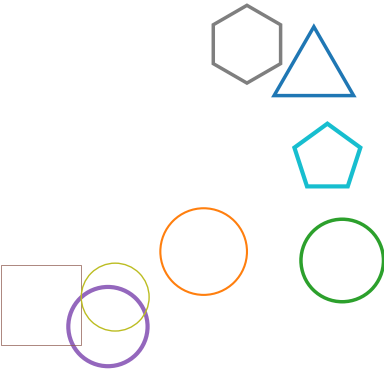[{"shape": "triangle", "thickness": 2.5, "radius": 0.6, "center": [0.815, 0.811]}, {"shape": "circle", "thickness": 1.5, "radius": 0.56, "center": [0.529, 0.347]}, {"shape": "circle", "thickness": 2.5, "radius": 0.54, "center": [0.889, 0.323]}, {"shape": "circle", "thickness": 3, "radius": 0.51, "center": [0.28, 0.152]}, {"shape": "square", "thickness": 0.5, "radius": 0.52, "center": [0.107, 0.207]}, {"shape": "hexagon", "thickness": 2.5, "radius": 0.5, "center": [0.641, 0.885]}, {"shape": "circle", "thickness": 1, "radius": 0.44, "center": [0.299, 0.228]}, {"shape": "pentagon", "thickness": 3, "radius": 0.45, "center": [0.85, 0.589]}]